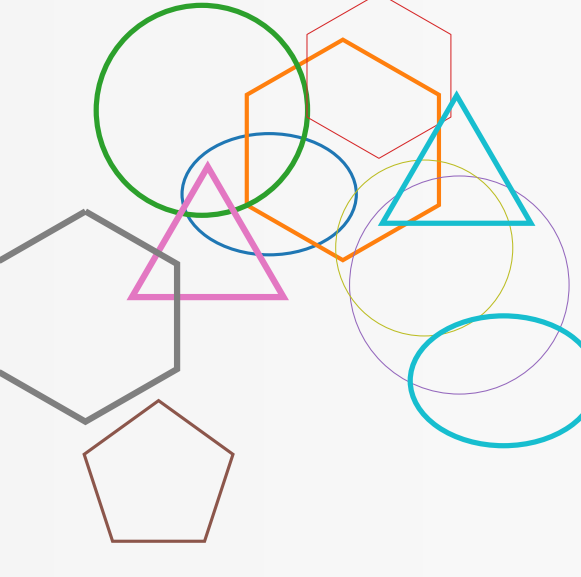[{"shape": "oval", "thickness": 1.5, "radius": 0.75, "center": [0.463, 0.663]}, {"shape": "hexagon", "thickness": 2, "radius": 0.95, "center": [0.59, 0.74]}, {"shape": "circle", "thickness": 2.5, "radius": 0.91, "center": [0.347, 0.808]}, {"shape": "hexagon", "thickness": 0.5, "radius": 0.71, "center": [0.652, 0.868]}, {"shape": "circle", "thickness": 0.5, "radius": 0.94, "center": [0.79, 0.506]}, {"shape": "pentagon", "thickness": 1.5, "radius": 0.67, "center": [0.273, 0.171]}, {"shape": "triangle", "thickness": 3, "radius": 0.75, "center": [0.357, 0.56]}, {"shape": "hexagon", "thickness": 3, "radius": 0.91, "center": [0.147, 0.451]}, {"shape": "circle", "thickness": 0.5, "radius": 0.76, "center": [0.73, 0.57]}, {"shape": "triangle", "thickness": 2.5, "radius": 0.74, "center": [0.786, 0.686]}, {"shape": "oval", "thickness": 2.5, "radius": 0.8, "center": [0.866, 0.34]}]